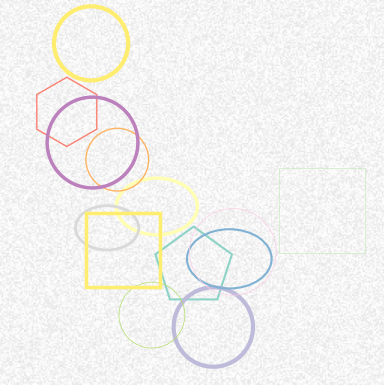[{"shape": "pentagon", "thickness": 1.5, "radius": 0.52, "center": [0.503, 0.307]}, {"shape": "oval", "thickness": 2.5, "radius": 0.53, "center": [0.407, 0.464]}, {"shape": "circle", "thickness": 3, "radius": 0.52, "center": [0.554, 0.15]}, {"shape": "hexagon", "thickness": 1, "radius": 0.45, "center": [0.173, 0.709]}, {"shape": "oval", "thickness": 1.5, "radius": 0.55, "center": [0.596, 0.328]}, {"shape": "circle", "thickness": 1, "radius": 0.41, "center": [0.305, 0.585]}, {"shape": "circle", "thickness": 0.5, "radius": 0.43, "center": [0.395, 0.181]}, {"shape": "circle", "thickness": 0.5, "radius": 0.56, "center": [0.605, 0.346]}, {"shape": "oval", "thickness": 2, "radius": 0.41, "center": [0.278, 0.408]}, {"shape": "circle", "thickness": 2.5, "radius": 0.59, "center": [0.24, 0.63]}, {"shape": "square", "thickness": 0.5, "radius": 0.55, "center": [0.836, 0.453]}, {"shape": "square", "thickness": 2.5, "radius": 0.48, "center": [0.319, 0.351]}, {"shape": "circle", "thickness": 3, "radius": 0.48, "center": [0.237, 0.887]}]